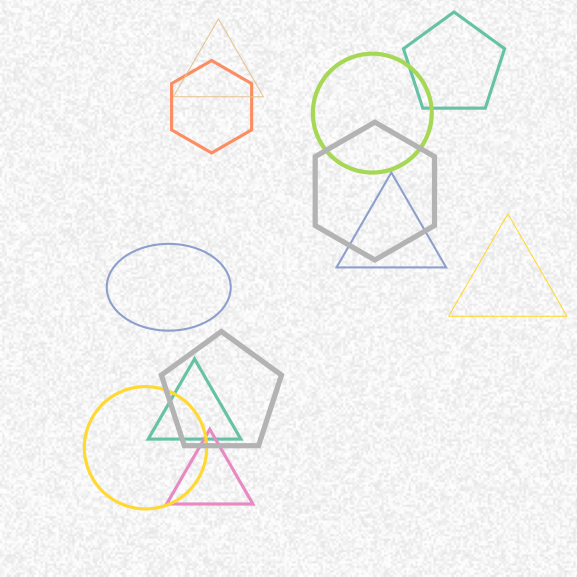[{"shape": "pentagon", "thickness": 1.5, "radius": 0.46, "center": [0.786, 0.886]}, {"shape": "triangle", "thickness": 1.5, "radius": 0.46, "center": [0.337, 0.285]}, {"shape": "hexagon", "thickness": 1.5, "radius": 0.4, "center": [0.366, 0.814]}, {"shape": "triangle", "thickness": 1, "radius": 0.55, "center": [0.678, 0.591]}, {"shape": "oval", "thickness": 1, "radius": 0.54, "center": [0.292, 0.502]}, {"shape": "triangle", "thickness": 1.5, "radius": 0.43, "center": [0.363, 0.17]}, {"shape": "circle", "thickness": 2, "radius": 0.51, "center": [0.645, 0.803]}, {"shape": "triangle", "thickness": 0.5, "radius": 0.59, "center": [0.879, 0.511]}, {"shape": "circle", "thickness": 1.5, "radius": 0.53, "center": [0.252, 0.224]}, {"shape": "triangle", "thickness": 0.5, "radius": 0.45, "center": [0.378, 0.877]}, {"shape": "hexagon", "thickness": 2.5, "radius": 0.6, "center": [0.649, 0.668]}, {"shape": "pentagon", "thickness": 2.5, "radius": 0.55, "center": [0.383, 0.316]}]